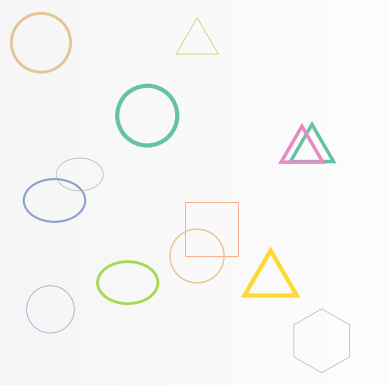[{"shape": "triangle", "thickness": 2.5, "radius": 0.32, "center": [0.805, 0.612]}, {"shape": "circle", "thickness": 3, "radius": 0.39, "center": [0.38, 0.7]}, {"shape": "square", "thickness": 0.5, "radius": 0.35, "center": [0.546, 0.405]}, {"shape": "oval", "thickness": 1.5, "radius": 0.4, "center": [0.141, 0.479]}, {"shape": "circle", "thickness": 0.5, "radius": 0.31, "center": [0.13, 0.196]}, {"shape": "triangle", "thickness": 2.5, "radius": 0.31, "center": [0.779, 0.61]}, {"shape": "oval", "thickness": 2, "radius": 0.39, "center": [0.33, 0.266]}, {"shape": "triangle", "thickness": 0.5, "radius": 0.31, "center": [0.509, 0.891]}, {"shape": "triangle", "thickness": 3, "radius": 0.39, "center": [0.698, 0.271]}, {"shape": "circle", "thickness": 2, "radius": 0.38, "center": [0.106, 0.889]}, {"shape": "circle", "thickness": 1, "radius": 0.35, "center": [0.508, 0.335]}, {"shape": "hexagon", "thickness": 0.5, "radius": 0.42, "center": [0.83, 0.115]}, {"shape": "oval", "thickness": 0.5, "radius": 0.3, "center": [0.206, 0.547]}]